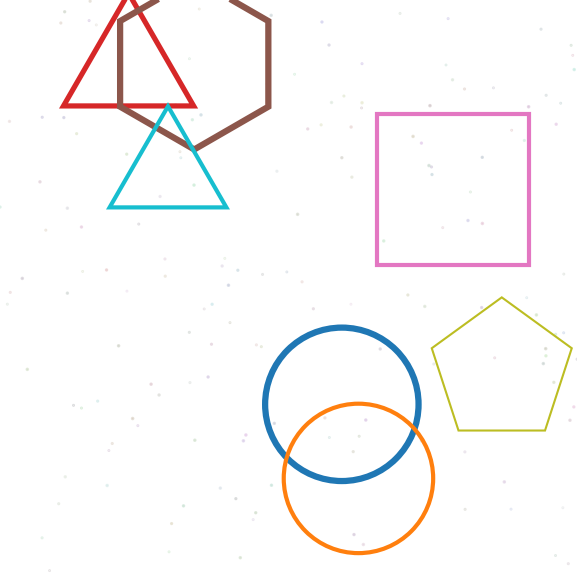[{"shape": "circle", "thickness": 3, "radius": 0.66, "center": [0.592, 0.299]}, {"shape": "circle", "thickness": 2, "radius": 0.65, "center": [0.621, 0.171]}, {"shape": "triangle", "thickness": 2.5, "radius": 0.65, "center": [0.223, 0.881]}, {"shape": "hexagon", "thickness": 3, "radius": 0.74, "center": [0.336, 0.889]}, {"shape": "square", "thickness": 2, "radius": 0.66, "center": [0.784, 0.671]}, {"shape": "pentagon", "thickness": 1, "radius": 0.64, "center": [0.869, 0.357]}, {"shape": "triangle", "thickness": 2, "radius": 0.58, "center": [0.291, 0.698]}]